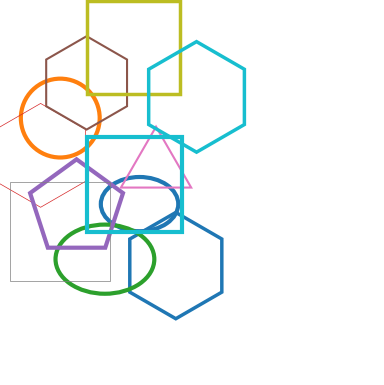[{"shape": "oval", "thickness": 3, "radius": 0.5, "center": [0.362, 0.47]}, {"shape": "hexagon", "thickness": 2.5, "radius": 0.69, "center": [0.457, 0.31]}, {"shape": "circle", "thickness": 3, "radius": 0.51, "center": [0.157, 0.693]}, {"shape": "oval", "thickness": 3, "radius": 0.64, "center": [0.273, 0.327]}, {"shape": "hexagon", "thickness": 0.5, "radius": 0.67, "center": [0.105, 0.596]}, {"shape": "pentagon", "thickness": 3, "radius": 0.63, "center": [0.199, 0.459]}, {"shape": "hexagon", "thickness": 1.5, "radius": 0.61, "center": [0.225, 0.785]}, {"shape": "triangle", "thickness": 1.5, "radius": 0.53, "center": [0.405, 0.566]}, {"shape": "square", "thickness": 0.5, "radius": 0.65, "center": [0.156, 0.399]}, {"shape": "square", "thickness": 2.5, "radius": 0.61, "center": [0.347, 0.876]}, {"shape": "square", "thickness": 3, "radius": 0.61, "center": [0.35, 0.521]}, {"shape": "hexagon", "thickness": 2.5, "radius": 0.72, "center": [0.51, 0.748]}]